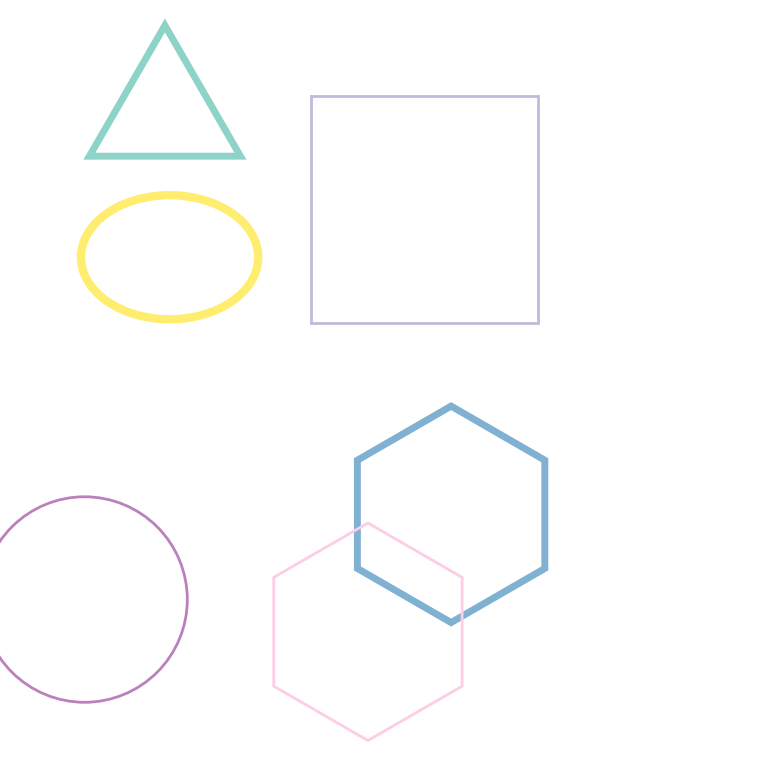[{"shape": "triangle", "thickness": 2.5, "radius": 0.57, "center": [0.214, 0.854]}, {"shape": "square", "thickness": 1, "radius": 0.74, "center": [0.551, 0.728]}, {"shape": "hexagon", "thickness": 2.5, "radius": 0.7, "center": [0.586, 0.332]}, {"shape": "hexagon", "thickness": 1, "radius": 0.71, "center": [0.478, 0.18]}, {"shape": "circle", "thickness": 1, "radius": 0.67, "center": [0.11, 0.221]}, {"shape": "oval", "thickness": 3, "radius": 0.58, "center": [0.22, 0.666]}]